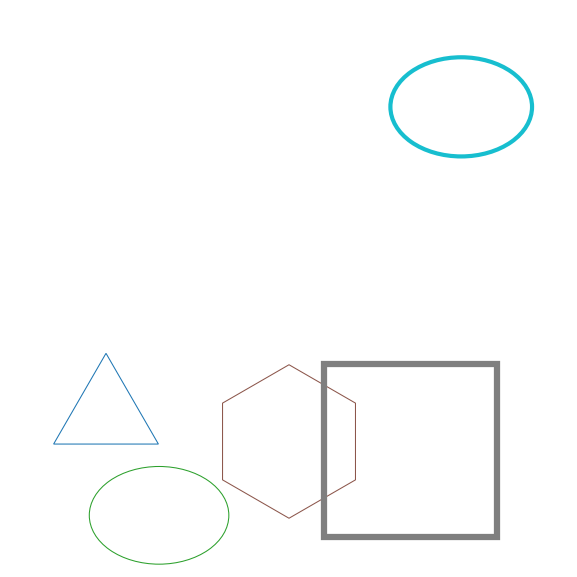[{"shape": "triangle", "thickness": 0.5, "radius": 0.52, "center": [0.184, 0.283]}, {"shape": "oval", "thickness": 0.5, "radius": 0.6, "center": [0.275, 0.107]}, {"shape": "hexagon", "thickness": 0.5, "radius": 0.66, "center": [0.5, 0.235]}, {"shape": "square", "thickness": 3, "radius": 0.75, "center": [0.71, 0.219]}, {"shape": "oval", "thickness": 2, "radius": 0.61, "center": [0.799, 0.814]}]